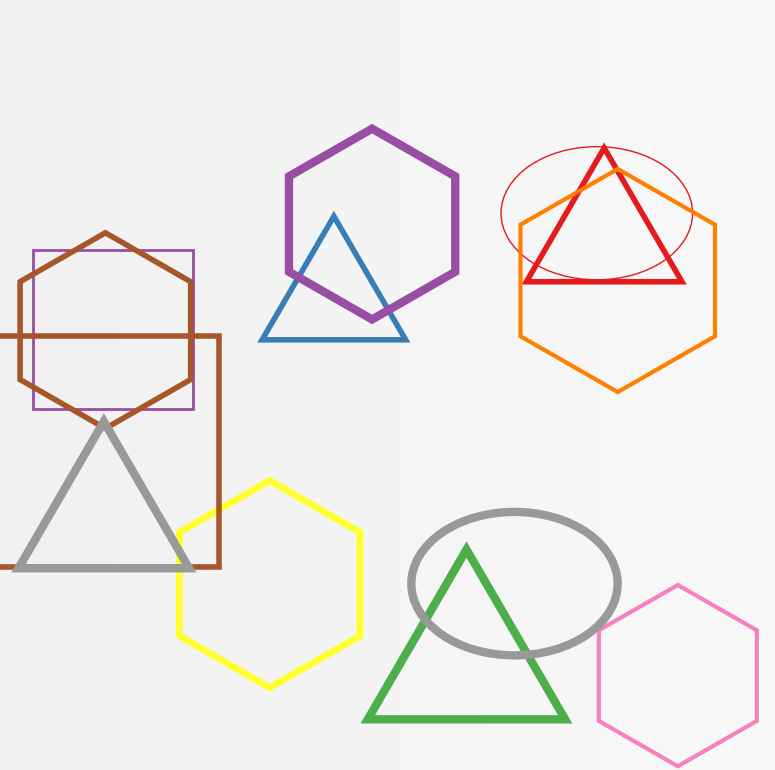[{"shape": "oval", "thickness": 0.5, "radius": 0.62, "center": [0.77, 0.723]}, {"shape": "triangle", "thickness": 2, "radius": 0.58, "center": [0.78, 0.692]}, {"shape": "triangle", "thickness": 2, "radius": 0.53, "center": [0.431, 0.612]}, {"shape": "triangle", "thickness": 3, "radius": 0.74, "center": [0.602, 0.139]}, {"shape": "hexagon", "thickness": 3, "radius": 0.62, "center": [0.48, 0.709]}, {"shape": "square", "thickness": 1, "radius": 0.52, "center": [0.146, 0.572]}, {"shape": "hexagon", "thickness": 1.5, "radius": 0.72, "center": [0.797, 0.636]}, {"shape": "hexagon", "thickness": 2.5, "radius": 0.67, "center": [0.348, 0.241]}, {"shape": "hexagon", "thickness": 2, "radius": 0.64, "center": [0.136, 0.571]}, {"shape": "square", "thickness": 2, "radius": 0.75, "center": [0.133, 0.413]}, {"shape": "hexagon", "thickness": 1.5, "radius": 0.59, "center": [0.875, 0.123]}, {"shape": "oval", "thickness": 3, "radius": 0.67, "center": [0.664, 0.242]}, {"shape": "triangle", "thickness": 3, "radius": 0.64, "center": [0.134, 0.326]}]